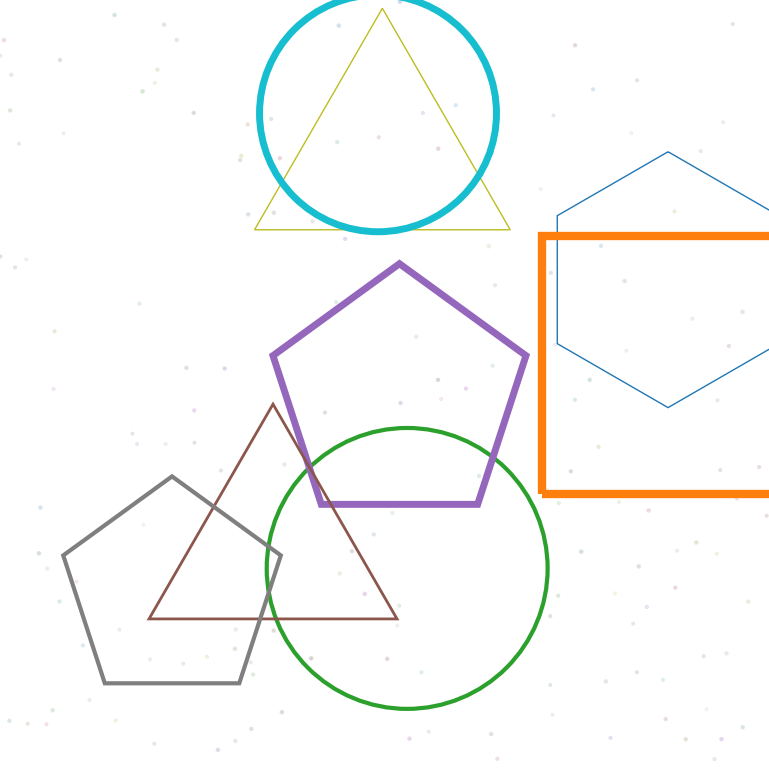[{"shape": "hexagon", "thickness": 0.5, "radius": 0.83, "center": [0.868, 0.637]}, {"shape": "square", "thickness": 3, "radius": 0.84, "center": [0.871, 0.526]}, {"shape": "circle", "thickness": 1.5, "radius": 0.91, "center": [0.529, 0.262]}, {"shape": "pentagon", "thickness": 2.5, "radius": 0.86, "center": [0.519, 0.485]}, {"shape": "triangle", "thickness": 1, "radius": 0.93, "center": [0.355, 0.289]}, {"shape": "pentagon", "thickness": 1.5, "radius": 0.74, "center": [0.223, 0.233]}, {"shape": "triangle", "thickness": 0.5, "radius": 0.96, "center": [0.497, 0.797]}, {"shape": "circle", "thickness": 2.5, "radius": 0.77, "center": [0.491, 0.853]}]